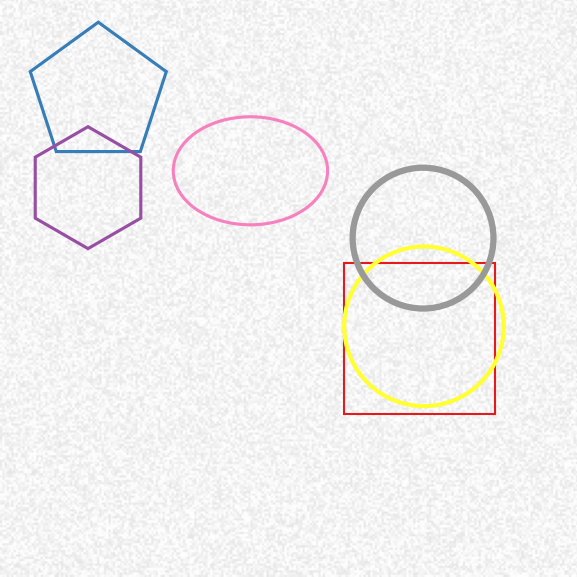[{"shape": "square", "thickness": 1, "radius": 0.65, "center": [0.727, 0.413]}, {"shape": "pentagon", "thickness": 1.5, "radius": 0.62, "center": [0.17, 0.837]}, {"shape": "hexagon", "thickness": 1.5, "radius": 0.53, "center": [0.152, 0.674]}, {"shape": "circle", "thickness": 2, "radius": 0.69, "center": [0.734, 0.434]}, {"shape": "oval", "thickness": 1.5, "radius": 0.67, "center": [0.434, 0.703]}, {"shape": "circle", "thickness": 3, "radius": 0.61, "center": [0.733, 0.587]}]